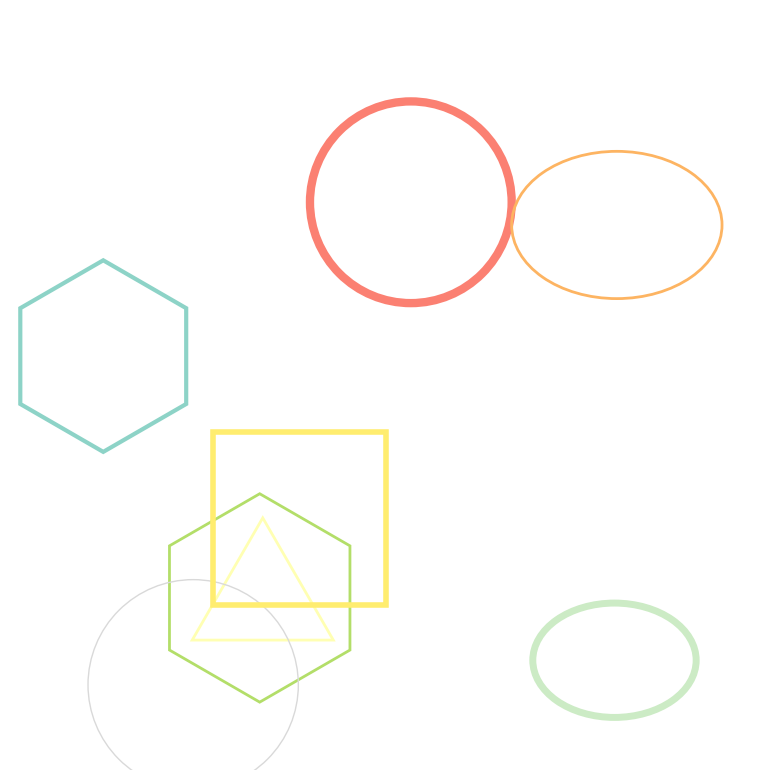[{"shape": "hexagon", "thickness": 1.5, "radius": 0.62, "center": [0.134, 0.538]}, {"shape": "triangle", "thickness": 1, "radius": 0.53, "center": [0.341, 0.222]}, {"shape": "circle", "thickness": 3, "radius": 0.65, "center": [0.534, 0.737]}, {"shape": "oval", "thickness": 1, "radius": 0.68, "center": [0.801, 0.708]}, {"shape": "hexagon", "thickness": 1, "radius": 0.68, "center": [0.337, 0.223]}, {"shape": "circle", "thickness": 0.5, "radius": 0.68, "center": [0.251, 0.111]}, {"shape": "oval", "thickness": 2.5, "radius": 0.53, "center": [0.798, 0.143]}, {"shape": "square", "thickness": 2, "radius": 0.56, "center": [0.39, 0.327]}]